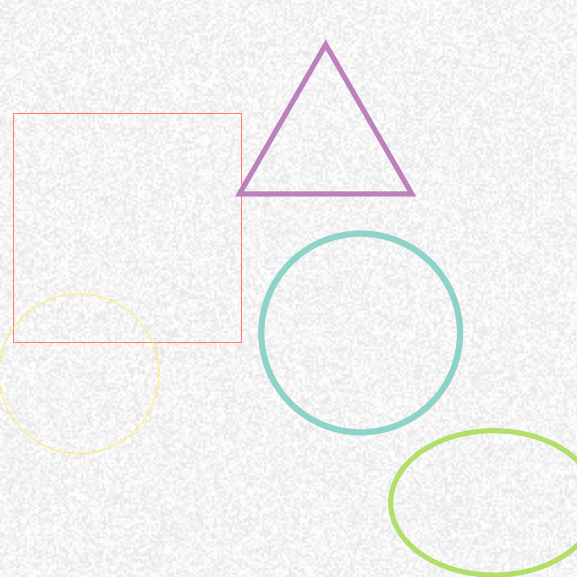[{"shape": "circle", "thickness": 3, "radius": 0.86, "center": [0.625, 0.423]}, {"shape": "square", "thickness": 0.5, "radius": 0.99, "center": [0.22, 0.605]}, {"shape": "oval", "thickness": 2.5, "radius": 0.89, "center": [0.855, 0.128]}, {"shape": "triangle", "thickness": 2.5, "radius": 0.86, "center": [0.564, 0.749]}, {"shape": "circle", "thickness": 0.5, "radius": 0.69, "center": [0.137, 0.352]}]